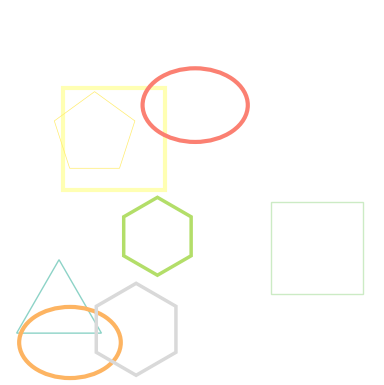[{"shape": "triangle", "thickness": 1, "radius": 0.64, "center": [0.153, 0.198]}, {"shape": "square", "thickness": 3, "radius": 0.66, "center": [0.297, 0.639]}, {"shape": "oval", "thickness": 3, "radius": 0.68, "center": [0.507, 0.727]}, {"shape": "oval", "thickness": 3, "radius": 0.66, "center": [0.182, 0.11]}, {"shape": "hexagon", "thickness": 2.5, "radius": 0.51, "center": [0.409, 0.386]}, {"shape": "hexagon", "thickness": 2.5, "radius": 0.6, "center": [0.354, 0.145]}, {"shape": "square", "thickness": 1, "radius": 0.6, "center": [0.823, 0.356]}, {"shape": "pentagon", "thickness": 0.5, "radius": 0.55, "center": [0.246, 0.652]}]